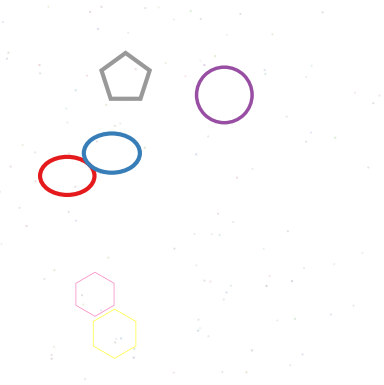[{"shape": "oval", "thickness": 3, "radius": 0.35, "center": [0.175, 0.543]}, {"shape": "oval", "thickness": 3, "radius": 0.36, "center": [0.291, 0.602]}, {"shape": "circle", "thickness": 2.5, "radius": 0.36, "center": [0.583, 0.753]}, {"shape": "hexagon", "thickness": 0.5, "radius": 0.32, "center": [0.298, 0.133]}, {"shape": "hexagon", "thickness": 0.5, "radius": 0.29, "center": [0.247, 0.236]}, {"shape": "pentagon", "thickness": 3, "radius": 0.33, "center": [0.326, 0.797]}]